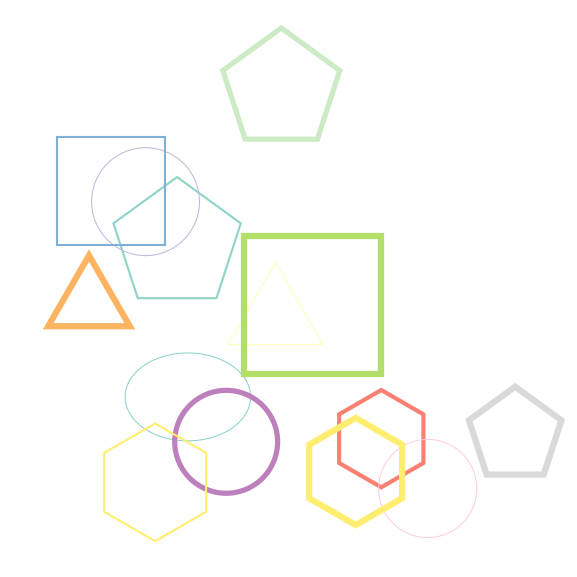[{"shape": "oval", "thickness": 0.5, "radius": 0.54, "center": [0.325, 0.312]}, {"shape": "pentagon", "thickness": 1, "radius": 0.58, "center": [0.307, 0.577]}, {"shape": "triangle", "thickness": 0.5, "radius": 0.47, "center": [0.477, 0.45]}, {"shape": "circle", "thickness": 0.5, "radius": 0.47, "center": [0.252, 0.65]}, {"shape": "hexagon", "thickness": 2, "radius": 0.42, "center": [0.66, 0.24]}, {"shape": "square", "thickness": 1, "radius": 0.47, "center": [0.193, 0.668]}, {"shape": "triangle", "thickness": 3, "radius": 0.41, "center": [0.154, 0.475]}, {"shape": "square", "thickness": 3, "radius": 0.6, "center": [0.541, 0.471]}, {"shape": "circle", "thickness": 0.5, "radius": 0.42, "center": [0.741, 0.153]}, {"shape": "pentagon", "thickness": 3, "radius": 0.42, "center": [0.892, 0.245]}, {"shape": "circle", "thickness": 2.5, "radius": 0.45, "center": [0.392, 0.234]}, {"shape": "pentagon", "thickness": 2.5, "radius": 0.53, "center": [0.487, 0.844]}, {"shape": "hexagon", "thickness": 1, "radius": 0.51, "center": [0.269, 0.164]}, {"shape": "hexagon", "thickness": 3, "radius": 0.46, "center": [0.616, 0.183]}]